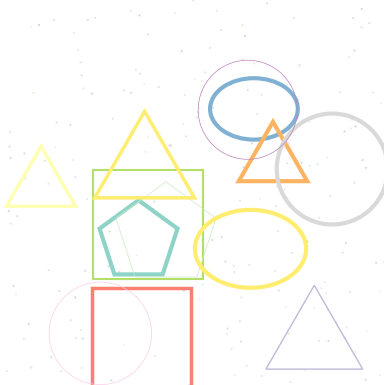[{"shape": "pentagon", "thickness": 3, "radius": 0.53, "center": [0.36, 0.373]}, {"shape": "triangle", "thickness": 2.5, "radius": 0.52, "center": [0.107, 0.516]}, {"shape": "triangle", "thickness": 1, "radius": 0.73, "center": [0.816, 0.114]}, {"shape": "square", "thickness": 2.5, "radius": 0.64, "center": [0.367, 0.123]}, {"shape": "oval", "thickness": 3, "radius": 0.57, "center": [0.66, 0.717]}, {"shape": "triangle", "thickness": 3, "radius": 0.51, "center": [0.709, 0.581]}, {"shape": "square", "thickness": 1.5, "radius": 0.71, "center": [0.384, 0.417]}, {"shape": "circle", "thickness": 0.5, "radius": 0.67, "center": [0.261, 0.134]}, {"shape": "circle", "thickness": 3, "radius": 0.72, "center": [0.863, 0.561]}, {"shape": "circle", "thickness": 0.5, "radius": 0.64, "center": [0.643, 0.715]}, {"shape": "pentagon", "thickness": 0.5, "radius": 0.68, "center": [0.431, 0.391]}, {"shape": "triangle", "thickness": 2.5, "radius": 0.75, "center": [0.376, 0.561]}, {"shape": "oval", "thickness": 3, "radius": 0.72, "center": [0.651, 0.354]}]